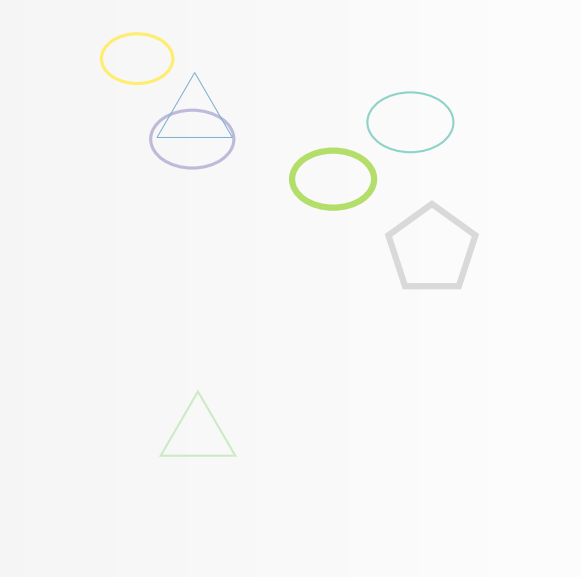[{"shape": "oval", "thickness": 1, "radius": 0.37, "center": [0.706, 0.787]}, {"shape": "oval", "thickness": 1.5, "radius": 0.36, "center": [0.331, 0.758]}, {"shape": "triangle", "thickness": 0.5, "radius": 0.37, "center": [0.335, 0.799]}, {"shape": "oval", "thickness": 3, "radius": 0.35, "center": [0.573, 0.689]}, {"shape": "pentagon", "thickness": 3, "radius": 0.39, "center": [0.743, 0.567]}, {"shape": "triangle", "thickness": 1, "radius": 0.37, "center": [0.341, 0.247]}, {"shape": "oval", "thickness": 1.5, "radius": 0.31, "center": [0.236, 0.898]}]